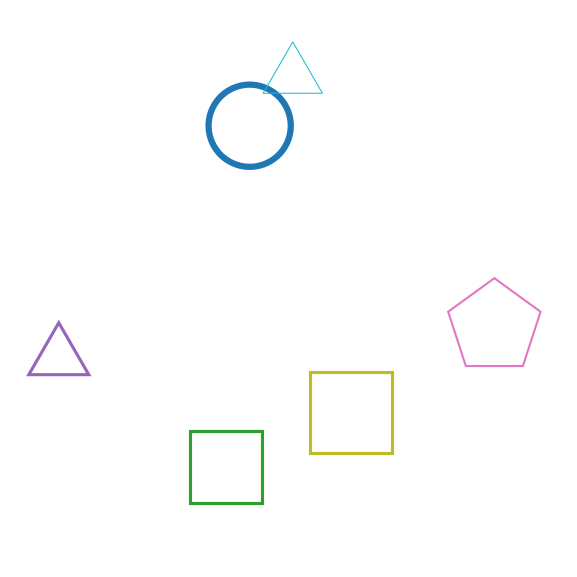[{"shape": "circle", "thickness": 3, "radius": 0.36, "center": [0.432, 0.781]}, {"shape": "square", "thickness": 1.5, "radius": 0.31, "center": [0.391, 0.19]}, {"shape": "triangle", "thickness": 1.5, "radius": 0.3, "center": [0.102, 0.38]}, {"shape": "pentagon", "thickness": 1, "radius": 0.42, "center": [0.856, 0.433]}, {"shape": "square", "thickness": 1.5, "radius": 0.35, "center": [0.608, 0.285]}, {"shape": "triangle", "thickness": 0.5, "radius": 0.3, "center": [0.507, 0.867]}]